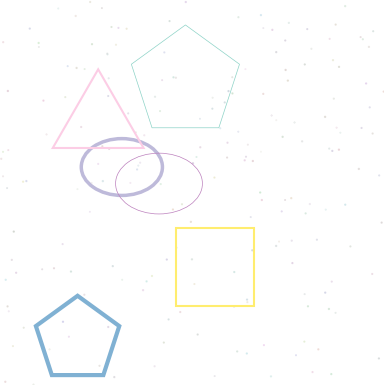[{"shape": "pentagon", "thickness": 0.5, "radius": 0.74, "center": [0.482, 0.788]}, {"shape": "oval", "thickness": 2.5, "radius": 0.53, "center": [0.317, 0.566]}, {"shape": "pentagon", "thickness": 3, "radius": 0.57, "center": [0.202, 0.118]}, {"shape": "triangle", "thickness": 1.5, "radius": 0.68, "center": [0.255, 0.684]}, {"shape": "oval", "thickness": 0.5, "radius": 0.56, "center": [0.413, 0.523]}, {"shape": "square", "thickness": 1.5, "radius": 0.51, "center": [0.557, 0.307]}]